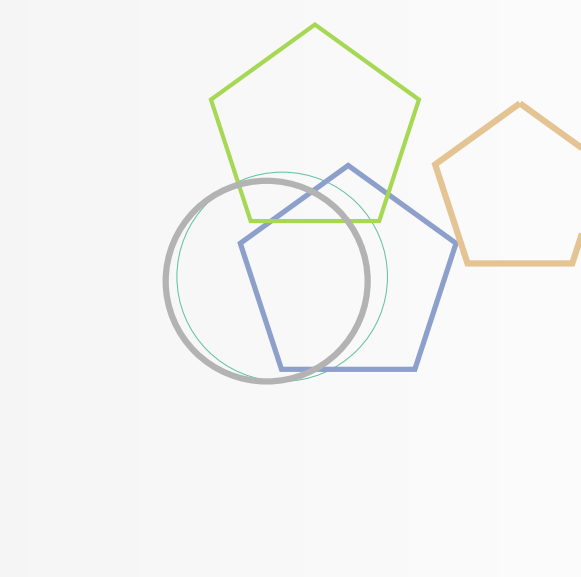[{"shape": "circle", "thickness": 0.5, "radius": 0.91, "center": [0.485, 0.52]}, {"shape": "pentagon", "thickness": 2.5, "radius": 0.98, "center": [0.599, 0.518]}, {"shape": "pentagon", "thickness": 2, "radius": 0.94, "center": [0.542, 0.769]}, {"shape": "pentagon", "thickness": 3, "radius": 0.77, "center": [0.894, 0.667]}, {"shape": "circle", "thickness": 3, "radius": 0.87, "center": [0.459, 0.512]}]